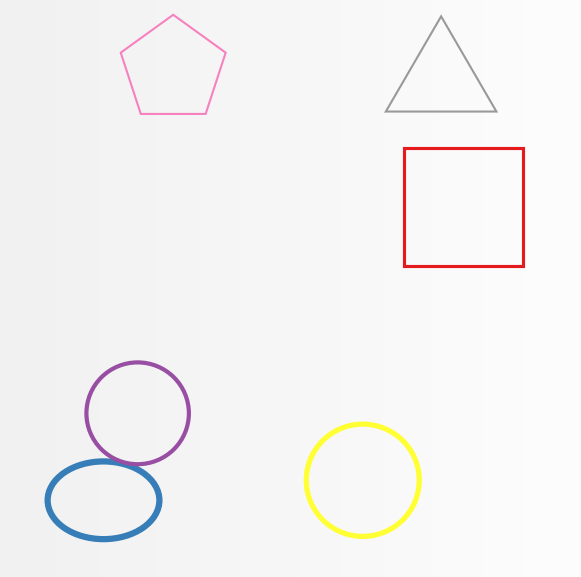[{"shape": "square", "thickness": 1.5, "radius": 0.51, "center": [0.797, 0.641]}, {"shape": "oval", "thickness": 3, "radius": 0.48, "center": [0.178, 0.133]}, {"shape": "circle", "thickness": 2, "radius": 0.44, "center": [0.237, 0.283]}, {"shape": "circle", "thickness": 2.5, "radius": 0.49, "center": [0.624, 0.168]}, {"shape": "pentagon", "thickness": 1, "radius": 0.47, "center": [0.298, 0.879]}, {"shape": "triangle", "thickness": 1, "radius": 0.55, "center": [0.759, 0.861]}]